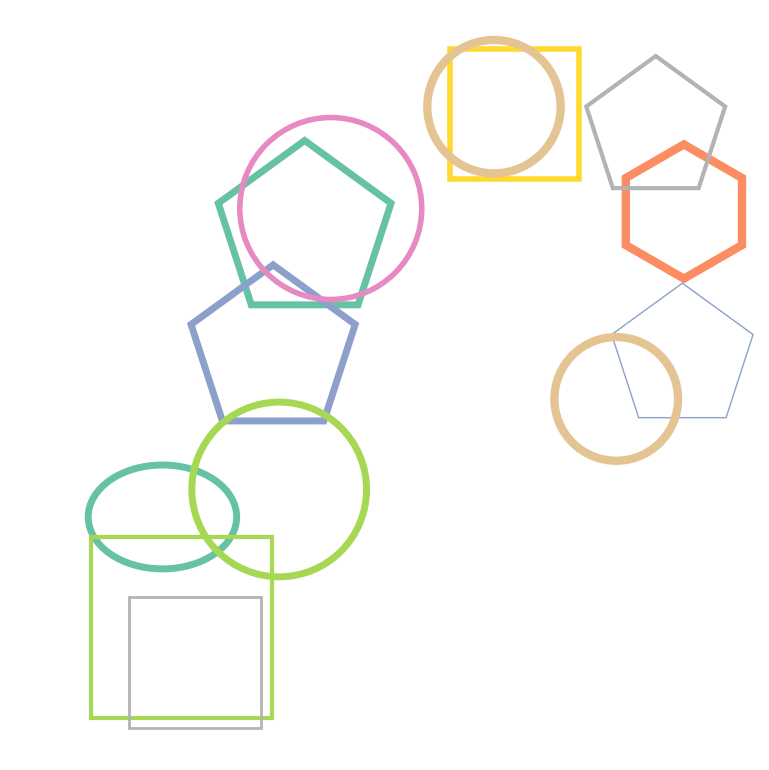[{"shape": "oval", "thickness": 2.5, "radius": 0.48, "center": [0.211, 0.329]}, {"shape": "pentagon", "thickness": 2.5, "radius": 0.59, "center": [0.396, 0.7]}, {"shape": "hexagon", "thickness": 3, "radius": 0.44, "center": [0.888, 0.725]}, {"shape": "pentagon", "thickness": 2.5, "radius": 0.56, "center": [0.355, 0.544]}, {"shape": "pentagon", "thickness": 0.5, "radius": 0.48, "center": [0.886, 0.536]}, {"shape": "circle", "thickness": 2, "radius": 0.59, "center": [0.43, 0.729]}, {"shape": "circle", "thickness": 2.5, "radius": 0.57, "center": [0.363, 0.364]}, {"shape": "square", "thickness": 1.5, "radius": 0.59, "center": [0.235, 0.185]}, {"shape": "square", "thickness": 2, "radius": 0.42, "center": [0.668, 0.852]}, {"shape": "circle", "thickness": 3, "radius": 0.4, "center": [0.8, 0.482]}, {"shape": "circle", "thickness": 3, "radius": 0.43, "center": [0.642, 0.861]}, {"shape": "square", "thickness": 1, "radius": 0.43, "center": [0.253, 0.14]}, {"shape": "pentagon", "thickness": 1.5, "radius": 0.47, "center": [0.852, 0.832]}]